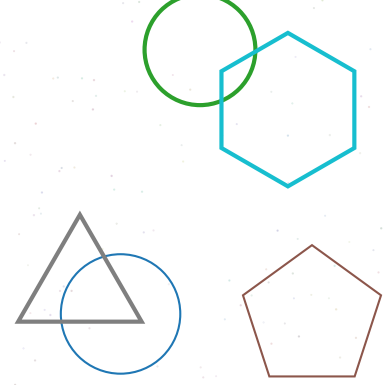[{"shape": "circle", "thickness": 1.5, "radius": 0.78, "center": [0.313, 0.185]}, {"shape": "circle", "thickness": 3, "radius": 0.72, "center": [0.519, 0.871]}, {"shape": "pentagon", "thickness": 1.5, "radius": 0.94, "center": [0.81, 0.175]}, {"shape": "triangle", "thickness": 3, "radius": 0.93, "center": [0.208, 0.257]}, {"shape": "hexagon", "thickness": 3, "radius": 1.0, "center": [0.748, 0.715]}]